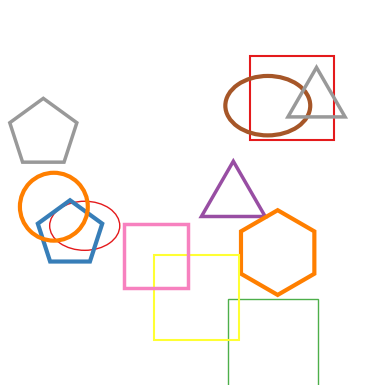[{"shape": "square", "thickness": 1.5, "radius": 0.55, "center": [0.758, 0.745]}, {"shape": "oval", "thickness": 1, "radius": 0.46, "center": [0.22, 0.414]}, {"shape": "pentagon", "thickness": 3, "radius": 0.44, "center": [0.182, 0.392]}, {"shape": "square", "thickness": 1, "radius": 0.58, "center": [0.709, 0.106]}, {"shape": "triangle", "thickness": 2.5, "radius": 0.48, "center": [0.606, 0.486]}, {"shape": "hexagon", "thickness": 3, "radius": 0.55, "center": [0.721, 0.344]}, {"shape": "circle", "thickness": 3, "radius": 0.44, "center": [0.14, 0.463]}, {"shape": "square", "thickness": 1.5, "radius": 0.55, "center": [0.51, 0.228]}, {"shape": "oval", "thickness": 3, "radius": 0.55, "center": [0.696, 0.726]}, {"shape": "square", "thickness": 2.5, "radius": 0.42, "center": [0.405, 0.335]}, {"shape": "triangle", "thickness": 2.5, "radius": 0.43, "center": [0.822, 0.739]}, {"shape": "pentagon", "thickness": 2.5, "radius": 0.46, "center": [0.112, 0.653]}]